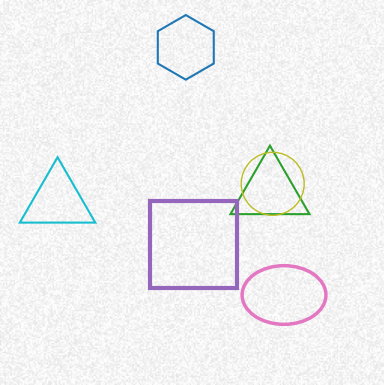[{"shape": "hexagon", "thickness": 1.5, "radius": 0.42, "center": [0.483, 0.877]}, {"shape": "triangle", "thickness": 1.5, "radius": 0.59, "center": [0.701, 0.503]}, {"shape": "square", "thickness": 3, "radius": 0.56, "center": [0.503, 0.364]}, {"shape": "oval", "thickness": 2.5, "radius": 0.54, "center": [0.738, 0.234]}, {"shape": "circle", "thickness": 1, "radius": 0.41, "center": [0.708, 0.523]}, {"shape": "triangle", "thickness": 1.5, "radius": 0.57, "center": [0.149, 0.478]}]